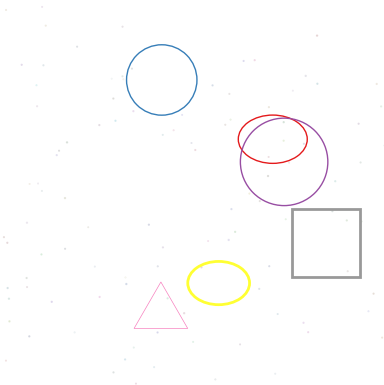[{"shape": "oval", "thickness": 1, "radius": 0.45, "center": [0.709, 0.638]}, {"shape": "circle", "thickness": 1, "radius": 0.46, "center": [0.42, 0.792]}, {"shape": "circle", "thickness": 1, "radius": 0.57, "center": [0.738, 0.58]}, {"shape": "oval", "thickness": 2, "radius": 0.4, "center": [0.568, 0.265]}, {"shape": "triangle", "thickness": 0.5, "radius": 0.4, "center": [0.418, 0.187]}, {"shape": "square", "thickness": 2, "radius": 0.44, "center": [0.848, 0.37]}]